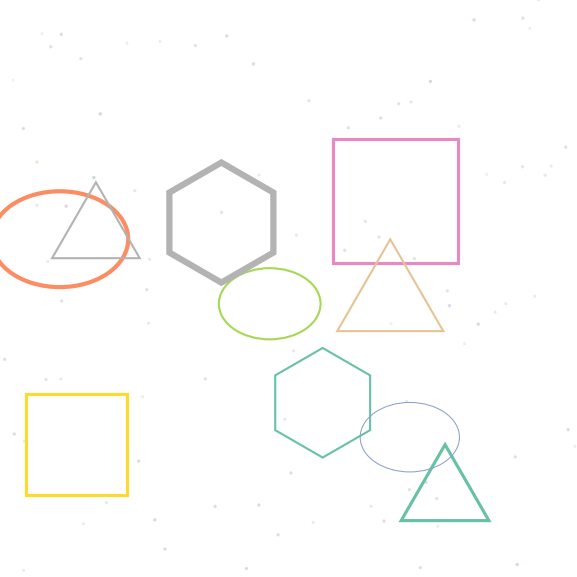[{"shape": "triangle", "thickness": 1.5, "radius": 0.44, "center": [0.771, 0.141]}, {"shape": "hexagon", "thickness": 1, "radius": 0.47, "center": [0.559, 0.302]}, {"shape": "oval", "thickness": 2, "radius": 0.59, "center": [0.103, 0.585]}, {"shape": "oval", "thickness": 0.5, "radius": 0.43, "center": [0.71, 0.242]}, {"shape": "square", "thickness": 1.5, "radius": 0.54, "center": [0.685, 0.651]}, {"shape": "oval", "thickness": 1, "radius": 0.44, "center": [0.467, 0.473]}, {"shape": "square", "thickness": 1.5, "radius": 0.44, "center": [0.133, 0.229]}, {"shape": "triangle", "thickness": 1, "radius": 0.53, "center": [0.676, 0.479]}, {"shape": "triangle", "thickness": 1, "radius": 0.44, "center": [0.166, 0.596]}, {"shape": "hexagon", "thickness": 3, "radius": 0.52, "center": [0.383, 0.614]}]